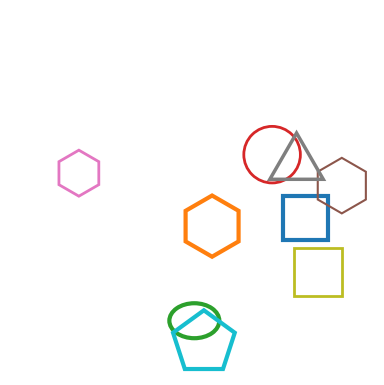[{"shape": "square", "thickness": 3, "radius": 0.29, "center": [0.793, 0.433]}, {"shape": "hexagon", "thickness": 3, "radius": 0.4, "center": [0.551, 0.413]}, {"shape": "oval", "thickness": 3, "radius": 0.32, "center": [0.505, 0.167]}, {"shape": "circle", "thickness": 2, "radius": 0.37, "center": [0.707, 0.598]}, {"shape": "hexagon", "thickness": 1.5, "radius": 0.36, "center": [0.888, 0.518]}, {"shape": "hexagon", "thickness": 2, "radius": 0.3, "center": [0.205, 0.55]}, {"shape": "triangle", "thickness": 2.5, "radius": 0.4, "center": [0.77, 0.574]}, {"shape": "square", "thickness": 2, "radius": 0.31, "center": [0.826, 0.293]}, {"shape": "pentagon", "thickness": 3, "radius": 0.42, "center": [0.53, 0.11]}]